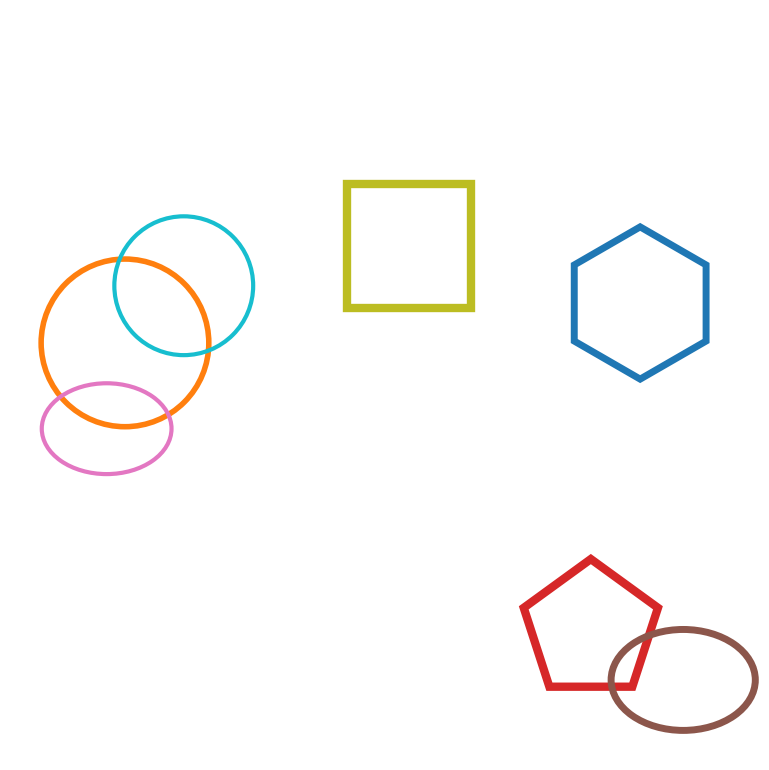[{"shape": "hexagon", "thickness": 2.5, "radius": 0.49, "center": [0.831, 0.606]}, {"shape": "circle", "thickness": 2, "radius": 0.54, "center": [0.162, 0.555]}, {"shape": "pentagon", "thickness": 3, "radius": 0.46, "center": [0.767, 0.182]}, {"shape": "oval", "thickness": 2.5, "radius": 0.47, "center": [0.887, 0.117]}, {"shape": "oval", "thickness": 1.5, "radius": 0.42, "center": [0.138, 0.443]}, {"shape": "square", "thickness": 3, "radius": 0.4, "center": [0.531, 0.681]}, {"shape": "circle", "thickness": 1.5, "radius": 0.45, "center": [0.239, 0.629]}]